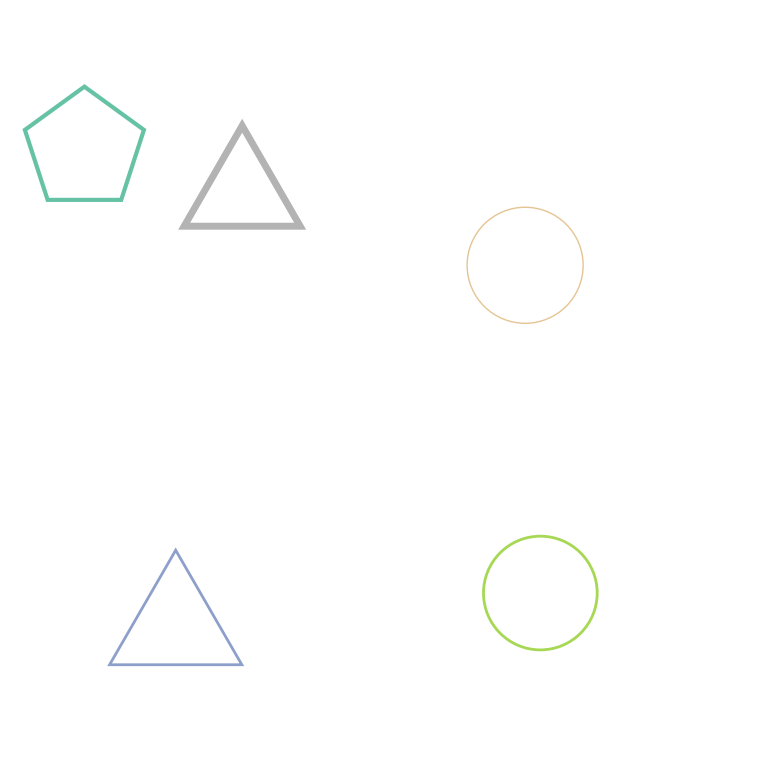[{"shape": "pentagon", "thickness": 1.5, "radius": 0.41, "center": [0.11, 0.806]}, {"shape": "triangle", "thickness": 1, "radius": 0.5, "center": [0.228, 0.186]}, {"shape": "circle", "thickness": 1, "radius": 0.37, "center": [0.702, 0.23]}, {"shape": "circle", "thickness": 0.5, "radius": 0.38, "center": [0.682, 0.655]}, {"shape": "triangle", "thickness": 2.5, "radius": 0.44, "center": [0.315, 0.75]}]